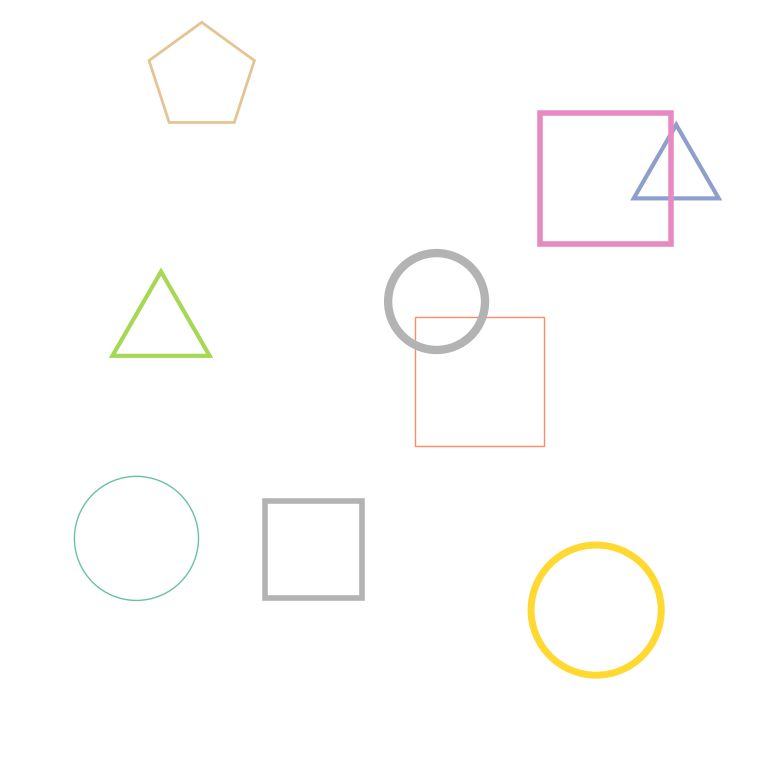[{"shape": "circle", "thickness": 0.5, "radius": 0.4, "center": [0.177, 0.301]}, {"shape": "square", "thickness": 0.5, "radius": 0.42, "center": [0.622, 0.504]}, {"shape": "triangle", "thickness": 1.5, "radius": 0.32, "center": [0.878, 0.774]}, {"shape": "square", "thickness": 2, "radius": 0.43, "center": [0.786, 0.768]}, {"shape": "triangle", "thickness": 1.5, "radius": 0.36, "center": [0.209, 0.574]}, {"shape": "circle", "thickness": 2.5, "radius": 0.42, "center": [0.774, 0.208]}, {"shape": "pentagon", "thickness": 1, "radius": 0.36, "center": [0.262, 0.899]}, {"shape": "circle", "thickness": 3, "radius": 0.31, "center": [0.567, 0.608]}, {"shape": "square", "thickness": 2, "radius": 0.31, "center": [0.407, 0.286]}]